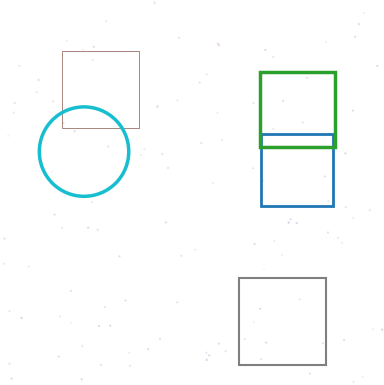[{"shape": "square", "thickness": 2, "radius": 0.47, "center": [0.772, 0.558]}, {"shape": "square", "thickness": 2.5, "radius": 0.49, "center": [0.772, 0.715]}, {"shape": "square", "thickness": 0.5, "radius": 0.5, "center": [0.261, 0.768]}, {"shape": "square", "thickness": 1.5, "radius": 0.57, "center": [0.733, 0.164]}, {"shape": "circle", "thickness": 2.5, "radius": 0.58, "center": [0.218, 0.606]}]